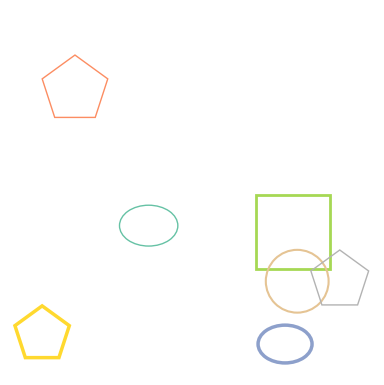[{"shape": "oval", "thickness": 1, "radius": 0.38, "center": [0.386, 0.414]}, {"shape": "pentagon", "thickness": 1, "radius": 0.45, "center": [0.195, 0.767]}, {"shape": "oval", "thickness": 2.5, "radius": 0.35, "center": [0.74, 0.106]}, {"shape": "square", "thickness": 2, "radius": 0.48, "center": [0.76, 0.399]}, {"shape": "pentagon", "thickness": 2.5, "radius": 0.37, "center": [0.109, 0.131]}, {"shape": "circle", "thickness": 1.5, "radius": 0.41, "center": [0.772, 0.27]}, {"shape": "pentagon", "thickness": 1, "radius": 0.39, "center": [0.882, 0.272]}]